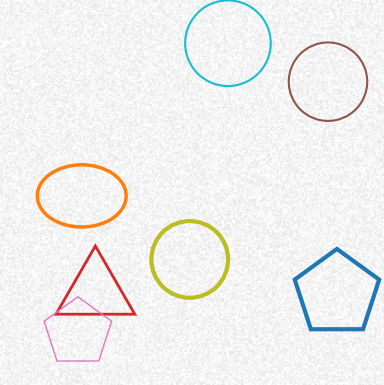[{"shape": "pentagon", "thickness": 3, "radius": 0.58, "center": [0.875, 0.238]}, {"shape": "oval", "thickness": 2.5, "radius": 0.58, "center": [0.212, 0.491]}, {"shape": "triangle", "thickness": 2, "radius": 0.59, "center": [0.248, 0.243]}, {"shape": "circle", "thickness": 1.5, "radius": 0.51, "center": [0.852, 0.788]}, {"shape": "pentagon", "thickness": 1, "radius": 0.46, "center": [0.202, 0.137]}, {"shape": "circle", "thickness": 3, "radius": 0.5, "center": [0.493, 0.326]}, {"shape": "circle", "thickness": 1.5, "radius": 0.56, "center": [0.592, 0.888]}]